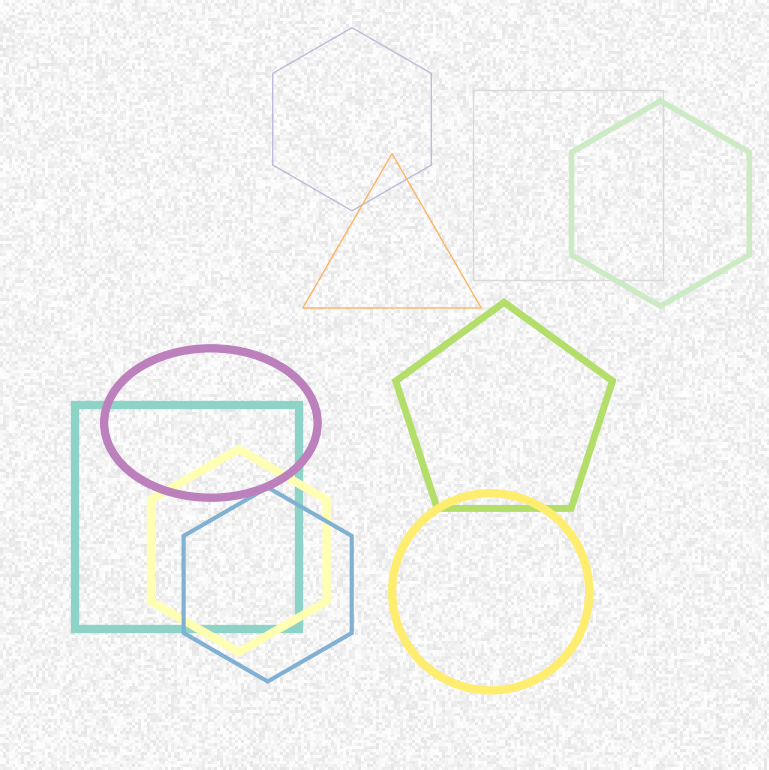[{"shape": "square", "thickness": 3, "radius": 0.73, "center": [0.243, 0.328]}, {"shape": "hexagon", "thickness": 3, "radius": 0.66, "center": [0.31, 0.285]}, {"shape": "hexagon", "thickness": 0.5, "radius": 0.59, "center": [0.457, 0.845]}, {"shape": "hexagon", "thickness": 1.5, "radius": 0.63, "center": [0.348, 0.241]}, {"shape": "triangle", "thickness": 0.5, "radius": 0.67, "center": [0.509, 0.667]}, {"shape": "pentagon", "thickness": 2.5, "radius": 0.74, "center": [0.655, 0.459]}, {"shape": "square", "thickness": 0.5, "radius": 0.62, "center": [0.738, 0.76]}, {"shape": "oval", "thickness": 3, "radius": 0.69, "center": [0.274, 0.451]}, {"shape": "hexagon", "thickness": 2, "radius": 0.67, "center": [0.858, 0.736]}, {"shape": "circle", "thickness": 3, "radius": 0.64, "center": [0.637, 0.231]}]